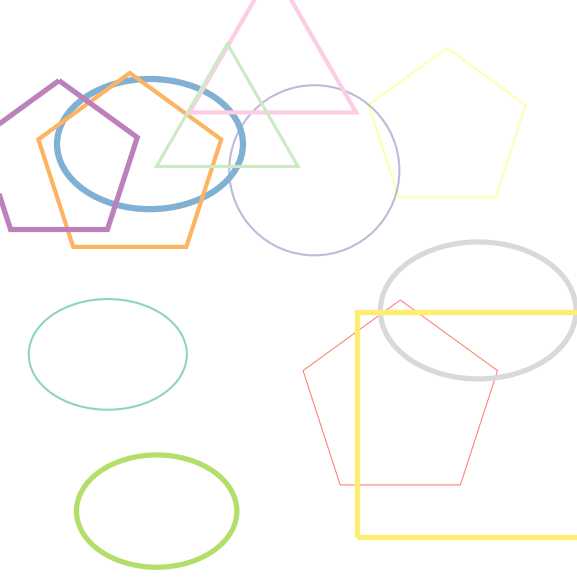[{"shape": "oval", "thickness": 1, "radius": 0.68, "center": [0.187, 0.385]}, {"shape": "pentagon", "thickness": 1, "radius": 0.71, "center": [0.774, 0.773]}, {"shape": "circle", "thickness": 1, "radius": 0.74, "center": [0.544, 0.704]}, {"shape": "pentagon", "thickness": 0.5, "radius": 0.89, "center": [0.693, 0.303]}, {"shape": "oval", "thickness": 3, "radius": 0.8, "center": [0.26, 0.75]}, {"shape": "pentagon", "thickness": 2, "radius": 0.83, "center": [0.225, 0.706]}, {"shape": "oval", "thickness": 2.5, "radius": 0.69, "center": [0.271, 0.114]}, {"shape": "triangle", "thickness": 2, "radius": 0.83, "center": [0.472, 0.888]}, {"shape": "oval", "thickness": 2.5, "radius": 0.85, "center": [0.828, 0.462]}, {"shape": "pentagon", "thickness": 2.5, "radius": 0.71, "center": [0.102, 0.717]}, {"shape": "triangle", "thickness": 1.5, "radius": 0.71, "center": [0.394, 0.782]}, {"shape": "square", "thickness": 2.5, "radius": 0.97, "center": [0.814, 0.264]}]